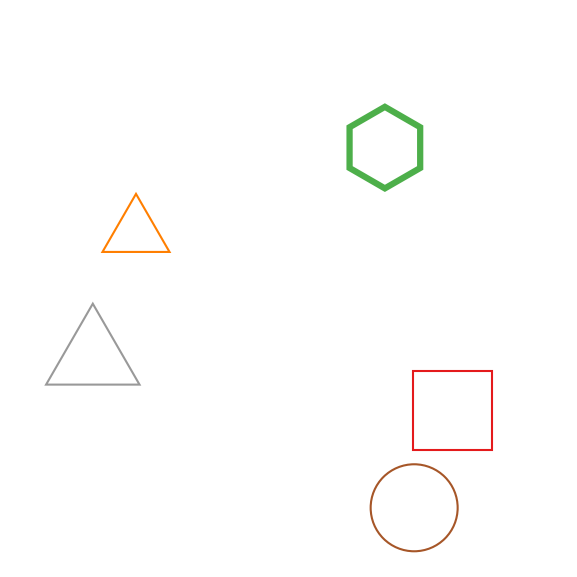[{"shape": "square", "thickness": 1, "radius": 0.34, "center": [0.784, 0.288]}, {"shape": "hexagon", "thickness": 3, "radius": 0.35, "center": [0.666, 0.744]}, {"shape": "triangle", "thickness": 1, "radius": 0.34, "center": [0.236, 0.596]}, {"shape": "circle", "thickness": 1, "radius": 0.38, "center": [0.717, 0.12]}, {"shape": "triangle", "thickness": 1, "radius": 0.47, "center": [0.161, 0.38]}]